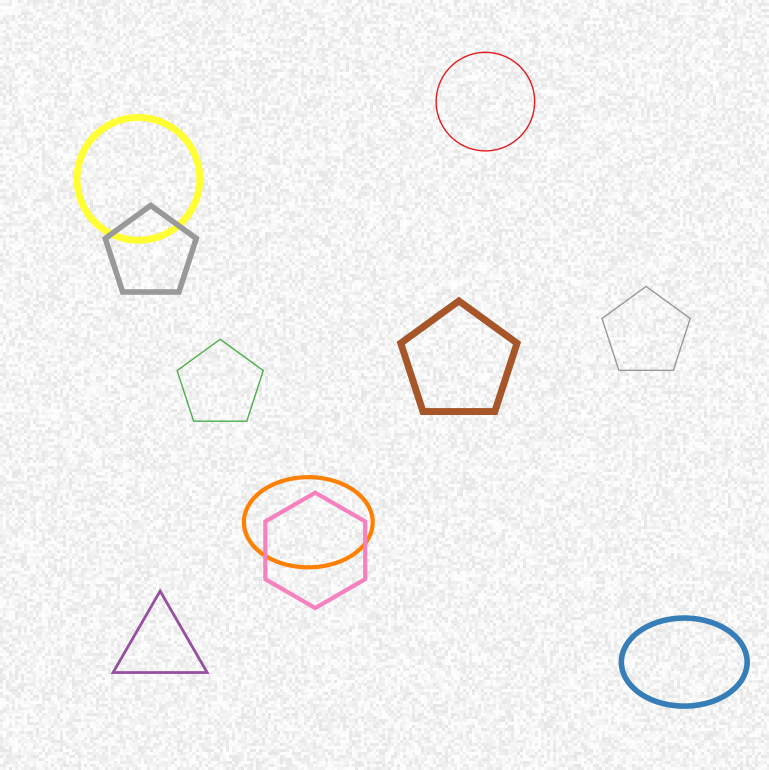[{"shape": "circle", "thickness": 0.5, "radius": 0.32, "center": [0.63, 0.868]}, {"shape": "oval", "thickness": 2, "radius": 0.41, "center": [0.889, 0.14]}, {"shape": "pentagon", "thickness": 0.5, "radius": 0.29, "center": [0.286, 0.501]}, {"shape": "triangle", "thickness": 1, "radius": 0.35, "center": [0.208, 0.162]}, {"shape": "oval", "thickness": 1.5, "radius": 0.42, "center": [0.4, 0.322]}, {"shape": "circle", "thickness": 2.5, "radius": 0.4, "center": [0.18, 0.768]}, {"shape": "pentagon", "thickness": 2.5, "radius": 0.4, "center": [0.596, 0.53]}, {"shape": "hexagon", "thickness": 1.5, "radius": 0.37, "center": [0.409, 0.285]}, {"shape": "pentagon", "thickness": 0.5, "radius": 0.3, "center": [0.839, 0.568]}, {"shape": "pentagon", "thickness": 2, "radius": 0.31, "center": [0.196, 0.671]}]